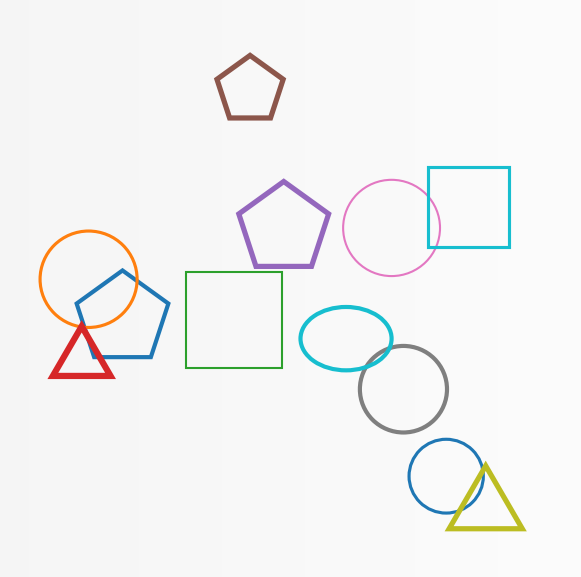[{"shape": "circle", "thickness": 1.5, "radius": 0.32, "center": [0.768, 0.175]}, {"shape": "pentagon", "thickness": 2, "radius": 0.41, "center": [0.211, 0.448]}, {"shape": "circle", "thickness": 1.5, "radius": 0.42, "center": [0.152, 0.516]}, {"shape": "square", "thickness": 1, "radius": 0.41, "center": [0.403, 0.445]}, {"shape": "triangle", "thickness": 3, "radius": 0.29, "center": [0.141, 0.377]}, {"shape": "pentagon", "thickness": 2.5, "radius": 0.41, "center": [0.488, 0.604]}, {"shape": "pentagon", "thickness": 2.5, "radius": 0.3, "center": [0.43, 0.843]}, {"shape": "circle", "thickness": 1, "radius": 0.42, "center": [0.674, 0.604]}, {"shape": "circle", "thickness": 2, "radius": 0.37, "center": [0.694, 0.325]}, {"shape": "triangle", "thickness": 2.5, "radius": 0.36, "center": [0.836, 0.12]}, {"shape": "oval", "thickness": 2, "radius": 0.39, "center": [0.595, 0.413]}, {"shape": "square", "thickness": 1.5, "radius": 0.35, "center": [0.806, 0.64]}]